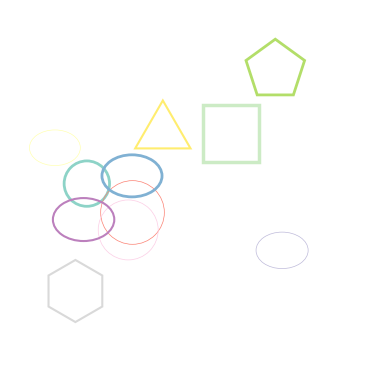[{"shape": "circle", "thickness": 2, "radius": 0.29, "center": [0.226, 0.523]}, {"shape": "oval", "thickness": 0.5, "radius": 0.33, "center": [0.143, 0.616]}, {"shape": "oval", "thickness": 0.5, "radius": 0.34, "center": [0.733, 0.35]}, {"shape": "circle", "thickness": 0.5, "radius": 0.41, "center": [0.344, 0.448]}, {"shape": "oval", "thickness": 2, "radius": 0.39, "center": [0.343, 0.543]}, {"shape": "pentagon", "thickness": 2, "radius": 0.4, "center": [0.715, 0.818]}, {"shape": "circle", "thickness": 0.5, "radius": 0.39, "center": [0.333, 0.403]}, {"shape": "hexagon", "thickness": 1.5, "radius": 0.4, "center": [0.196, 0.244]}, {"shape": "oval", "thickness": 1.5, "radius": 0.4, "center": [0.217, 0.43]}, {"shape": "square", "thickness": 2.5, "radius": 0.37, "center": [0.6, 0.654]}, {"shape": "triangle", "thickness": 1.5, "radius": 0.41, "center": [0.423, 0.656]}]